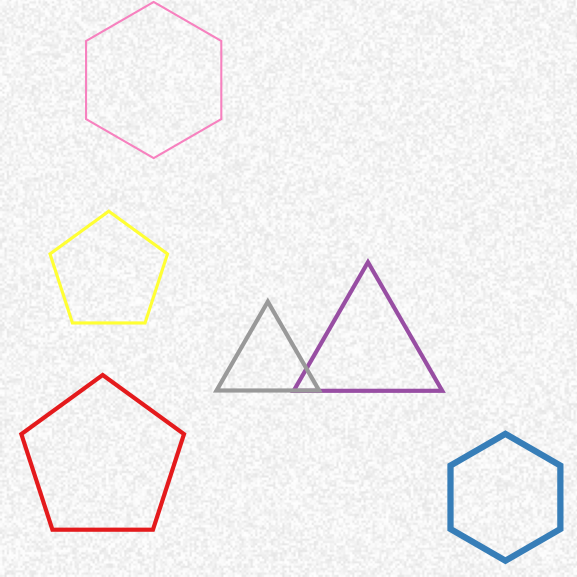[{"shape": "pentagon", "thickness": 2, "radius": 0.74, "center": [0.178, 0.202]}, {"shape": "hexagon", "thickness": 3, "radius": 0.55, "center": [0.875, 0.138]}, {"shape": "triangle", "thickness": 2, "radius": 0.74, "center": [0.637, 0.397]}, {"shape": "pentagon", "thickness": 1.5, "radius": 0.53, "center": [0.188, 0.526]}, {"shape": "hexagon", "thickness": 1, "radius": 0.68, "center": [0.266, 0.861]}, {"shape": "triangle", "thickness": 2, "radius": 0.51, "center": [0.464, 0.374]}]